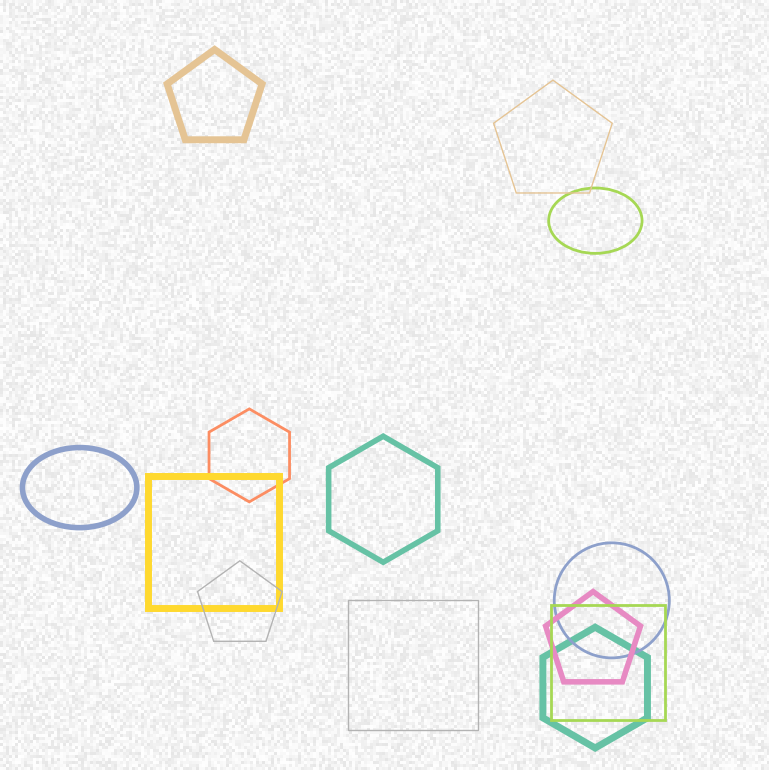[{"shape": "hexagon", "thickness": 2.5, "radius": 0.39, "center": [0.773, 0.107]}, {"shape": "hexagon", "thickness": 2, "radius": 0.41, "center": [0.498, 0.352]}, {"shape": "hexagon", "thickness": 1, "radius": 0.3, "center": [0.324, 0.409]}, {"shape": "circle", "thickness": 1, "radius": 0.37, "center": [0.795, 0.22]}, {"shape": "oval", "thickness": 2, "radius": 0.37, "center": [0.103, 0.367]}, {"shape": "pentagon", "thickness": 2, "radius": 0.32, "center": [0.77, 0.167]}, {"shape": "square", "thickness": 1, "radius": 0.37, "center": [0.79, 0.139]}, {"shape": "oval", "thickness": 1, "radius": 0.3, "center": [0.773, 0.713]}, {"shape": "square", "thickness": 2.5, "radius": 0.43, "center": [0.277, 0.296]}, {"shape": "pentagon", "thickness": 2.5, "radius": 0.32, "center": [0.279, 0.871]}, {"shape": "pentagon", "thickness": 0.5, "radius": 0.4, "center": [0.718, 0.815]}, {"shape": "pentagon", "thickness": 0.5, "radius": 0.29, "center": [0.311, 0.214]}, {"shape": "square", "thickness": 0.5, "radius": 0.42, "center": [0.536, 0.136]}]